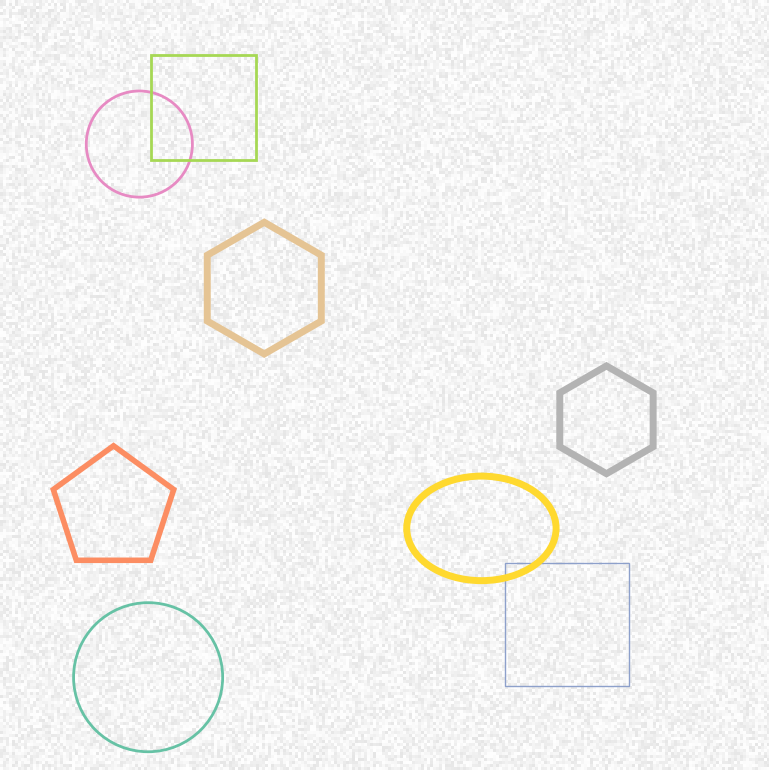[{"shape": "circle", "thickness": 1, "radius": 0.48, "center": [0.192, 0.12]}, {"shape": "pentagon", "thickness": 2, "radius": 0.41, "center": [0.147, 0.339]}, {"shape": "square", "thickness": 0.5, "radius": 0.4, "center": [0.736, 0.189]}, {"shape": "circle", "thickness": 1, "radius": 0.34, "center": [0.181, 0.813]}, {"shape": "square", "thickness": 1, "radius": 0.34, "center": [0.264, 0.86]}, {"shape": "oval", "thickness": 2.5, "radius": 0.48, "center": [0.625, 0.314]}, {"shape": "hexagon", "thickness": 2.5, "radius": 0.43, "center": [0.343, 0.626]}, {"shape": "hexagon", "thickness": 2.5, "radius": 0.35, "center": [0.788, 0.455]}]